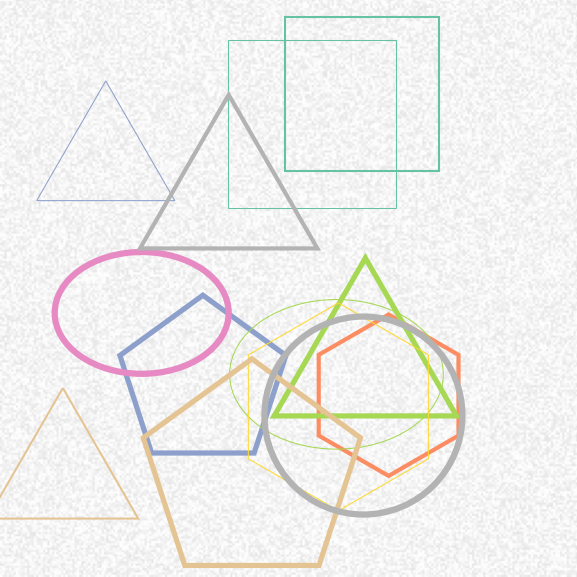[{"shape": "square", "thickness": 1, "radius": 0.67, "center": [0.627, 0.836]}, {"shape": "square", "thickness": 0.5, "radius": 0.72, "center": [0.54, 0.784]}, {"shape": "hexagon", "thickness": 2, "radius": 0.7, "center": [0.673, 0.315]}, {"shape": "triangle", "thickness": 0.5, "radius": 0.69, "center": [0.183, 0.721]}, {"shape": "pentagon", "thickness": 2.5, "radius": 0.76, "center": [0.351, 0.337]}, {"shape": "oval", "thickness": 3, "radius": 0.75, "center": [0.245, 0.457]}, {"shape": "oval", "thickness": 0.5, "radius": 0.93, "center": [0.583, 0.351]}, {"shape": "triangle", "thickness": 2.5, "radius": 0.91, "center": [0.633, 0.37]}, {"shape": "hexagon", "thickness": 0.5, "radius": 0.9, "center": [0.586, 0.295]}, {"shape": "pentagon", "thickness": 2.5, "radius": 0.99, "center": [0.436, 0.18]}, {"shape": "triangle", "thickness": 1, "radius": 0.75, "center": [0.109, 0.177]}, {"shape": "circle", "thickness": 3, "radius": 0.86, "center": [0.629, 0.28]}, {"shape": "triangle", "thickness": 2, "radius": 0.89, "center": [0.396, 0.658]}]